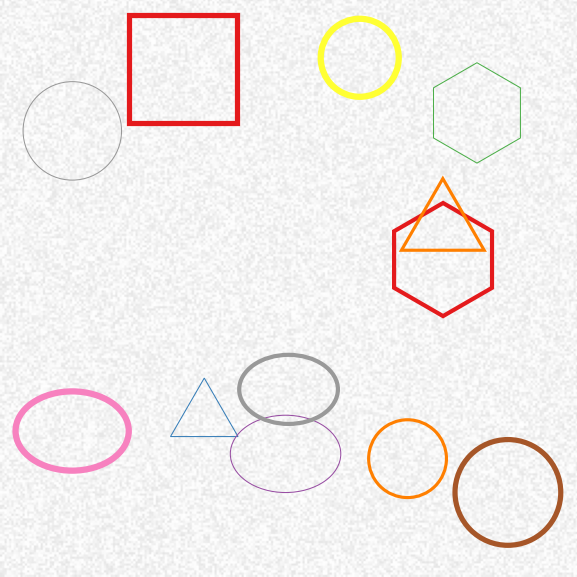[{"shape": "hexagon", "thickness": 2, "radius": 0.49, "center": [0.767, 0.55]}, {"shape": "square", "thickness": 2.5, "radius": 0.47, "center": [0.318, 0.88]}, {"shape": "triangle", "thickness": 0.5, "radius": 0.34, "center": [0.354, 0.277]}, {"shape": "hexagon", "thickness": 0.5, "radius": 0.43, "center": [0.826, 0.804]}, {"shape": "oval", "thickness": 0.5, "radius": 0.48, "center": [0.494, 0.213]}, {"shape": "triangle", "thickness": 1.5, "radius": 0.41, "center": [0.767, 0.607]}, {"shape": "circle", "thickness": 1.5, "radius": 0.34, "center": [0.706, 0.205]}, {"shape": "circle", "thickness": 3, "radius": 0.34, "center": [0.623, 0.899]}, {"shape": "circle", "thickness": 2.5, "radius": 0.46, "center": [0.879, 0.146]}, {"shape": "oval", "thickness": 3, "radius": 0.49, "center": [0.125, 0.253]}, {"shape": "oval", "thickness": 2, "radius": 0.43, "center": [0.5, 0.325]}, {"shape": "circle", "thickness": 0.5, "radius": 0.43, "center": [0.125, 0.773]}]